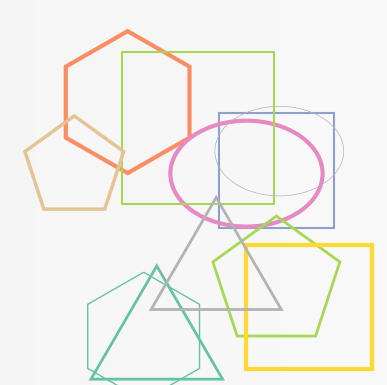[{"shape": "hexagon", "thickness": 1, "radius": 0.83, "center": [0.371, 0.126]}, {"shape": "triangle", "thickness": 2, "radius": 0.98, "center": [0.405, 0.113]}, {"shape": "hexagon", "thickness": 3, "radius": 0.92, "center": [0.329, 0.735]}, {"shape": "square", "thickness": 1.5, "radius": 0.74, "center": [0.714, 0.557]}, {"shape": "oval", "thickness": 3, "radius": 0.98, "center": [0.636, 0.549]}, {"shape": "pentagon", "thickness": 2, "radius": 0.86, "center": [0.713, 0.266]}, {"shape": "square", "thickness": 1.5, "radius": 0.98, "center": [0.511, 0.667]}, {"shape": "square", "thickness": 3, "radius": 0.81, "center": [0.797, 0.202]}, {"shape": "pentagon", "thickness": 2.5, "radius": 0.67, "center": [0.192, 0.565]}, {"shape": "triangle", "thickness": 2, "radius": 0.97, "center": [0.558, 0.293]}, {"shape": "oval", "thickness": 0.5, "radius": 0.83, "center": [0.721, 0.608]}]